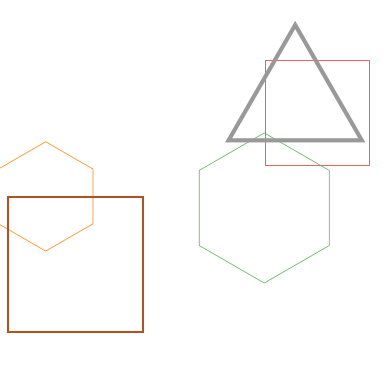[{"shape": "square", "thickness": 0.5, "radius": 0.68, "center": [0.822, 0.708]}, {"shape": "hexagon", "thickness": 0.5, "radius": 0.98, "center": [0.686, 0.46]}, {"shape": "hexagon", "thickness": 0.5, "radius": 0.71, "center": [0.119, 0.49]}, {"shape": "square", "thickness": 1.5, "radius": 0.88, "center": [0.196, 0.312]}, {"shape": "triangle", "thickness": 3, "radius": 1.0, "center": [0.767, 0.735]}]